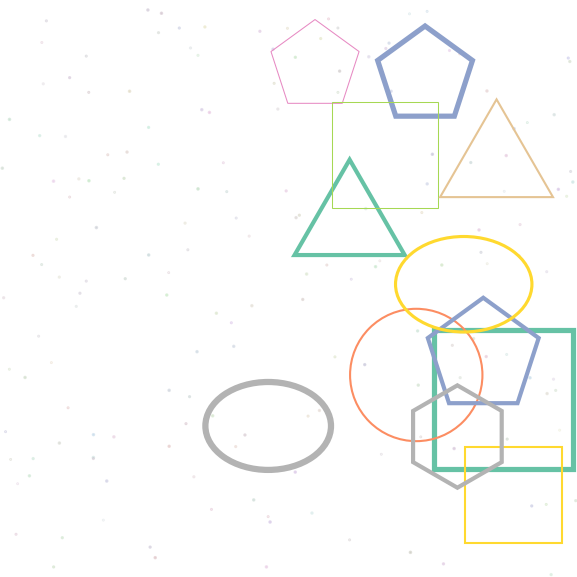[{"shape": "square", "thickness": 2.5, "radius": 0.6, "center": [0.872, 0.307]}, {"shape": "triangle", "thickness": 2, "radius": 0.55, "center": [0.605, 0.613]}, {"shape": "circle", "thickness": 1, "radius": 0.57, "center": [0.721, 0.35]}, {"shape": "pentagon", "thickness": 2, "radius": 0.5, "center": [0.837, 0.383]}, {"shape": "pentagon", "thickness": 2.5, "radius": 0.43, "center": [0.736, 0.868]}, {"shape": "pentagon", "thickness": 0.5, "radius": 0.4, "center": [0.545, 0.885]}, {"shape": "square", "thickness": 0.5, "radius": 0.46, "center": [0.666, 0.73]}, {"shape": "square", "thickness": 1, "radius": 0.42, "center": [0.889, 0.142]}, {"shape": "oval", "thickness": 1.5, "radius": 0.59, "center": [0.803, 0.507]}, {"shape": "triangle", "thickness": 1, "radius": 0.56, "center": [0.86, 0.714]}, {"shape": "oval", "thickness": 3, "radius": 0.54, "center": [0.464, 0.262]}, {"shape": "hexagon", "thickness": 2, "radius": 0.44, "center": [0.792, 0.243]}]